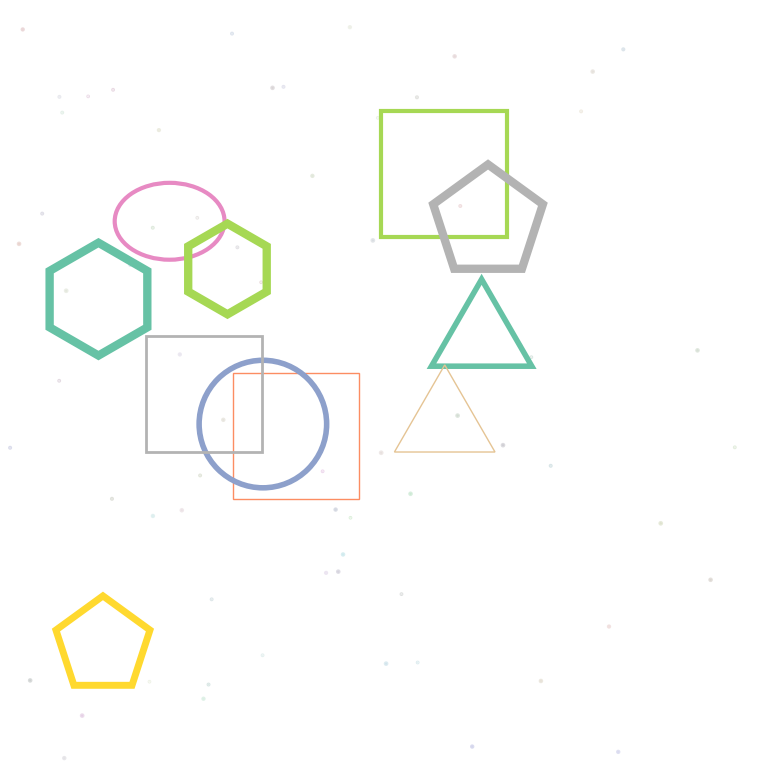[{"shape": "hexagon", "thickness": 3, "radius": 0.37, "center": [0.128, 0.611]}, {"shape": "triangle", "thickness": 2, "radius": 0.38, "center": [0.625, 0.562]}, {"shape": "square", "thickness": 0.5, "radius": 0.41, "center": [0.384, 0.433]}, {"shape": "circle", "thickness": 2, "radius": 0.41, "center": [0.341, 0.449]}, {"shape": "oval", "thickness": 1.5, "radius": 0.36, "center": [0.22, 0.713]}, {"shape": "square", "thickness": 1.5, "radius": 0.41, "center": [0.577, 0.774]}, {"shape": "hexagon", "thickness": 3, "radius": 0.29, "center": [0.295, 0.651]}, {"shape": "pentagon", "thickness": 2.5, "radius": 0.32, "center": [0.134, 0.162]}, {"shape": "triangle", "thickness": 0.5, "radius": 0.38, "center": [0.578, 0.451]}, {"shape": "pentagon", "thickness": 3, "radius": 0.37, "center": [0.634, 0.712]}, {"shape": "square", "thickness": 1, "radius": 0.38, "center": [0.264, 0.488]}]